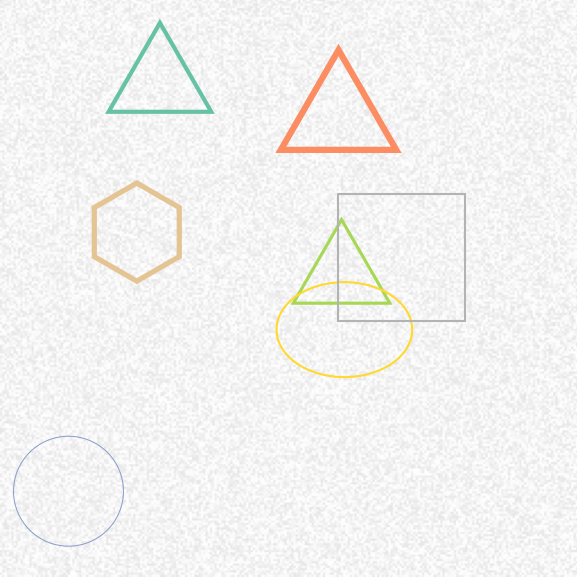[{"shape": "triangle", "thickness": 2, "radius": 0.51, "center": [0.277, 0.857]}, {"shape": "triangle", "thickness": 3, "radius": 0.58, "center": [0.586, 0.797]}, {"shape": "circle", "thickness": 0.5, "radius": 0.48, "center": [0.119, 0.149]}, {"shape": "triangle", "thickness": 1.5, "radius": 0.48, "center": [0.591, 0.522]}, {"shape": "oval", "thickness": 1, "radius": 0.59, "center": [0.596, 0.428]}, {"shape": "hexagon", "thickness": 2.5, "radius": 0.42, "center": [0.237, 0.597]}, {"shape": "square", "thickness": 1, "radius": 0.55, "center": [0.696, 0.553]}]